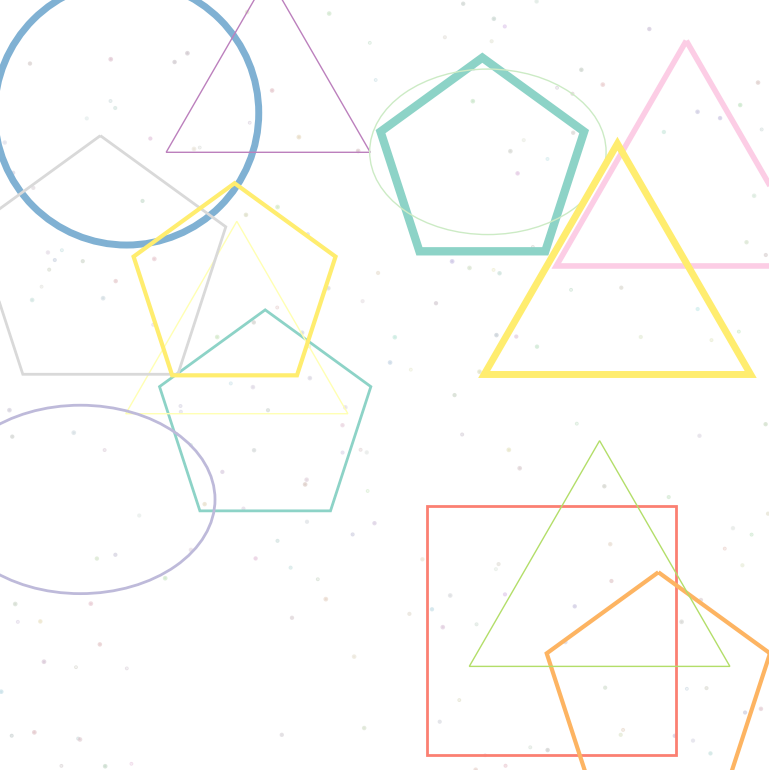[{"shape": "pentagon", "thickness": 3, "radius": 0.7, "center": [0.626, 0.786]}, {"shape": "pentagon", "thickness": 1, "radius": 0.72, "center": [0.344, 0.453]}, {"shape": "triangle", "thickness": 0.5, "radius": 0.83, "center": [0.308, 0.546]}, {"shape": "oval", "thickness": 1, "radius": 0.87, "center": [0.104, 0.351]}, {"shape": "square", "thickness": 1, "radius": 0.81, "center": [0.716, 0.181]}, {"shape": "circle", "thickness": 2.5, "radius": 0.86, "center": [0.164, 0.853]}, {"shape": "pentagon", "thickness": 1.5, "radius": 0.76, "center": [0.855, 0.104]}, {"shape": "triangle", "thickness": 0.5, "radius": 0.98, "center": [0.779, 0.232]}, {"shape": "triangle", "thickness": 2, "radius": 0.97, "center": [0.891, 0.752]}, {"shape": "pentagon", "thickness": 1, "radius": 0.86, "center": [0.13, 0.653]}, {"shape": "triangle", "thickness": 0.5, "radius": 0.77, "center": [0.348, 0.879]}, {"shape": "oval", "thickness": 0.5, "radius": 0.77, "center": [0.634, 0.803]}, {"shape": "triangle", "thickness": 2.5, "radius": 1.0, "center": [0.802, 0.614]}, {"shape": "pentagon", "thickness": 1.5, "radius": 0.69, "center": [0.305, 0.624]}]